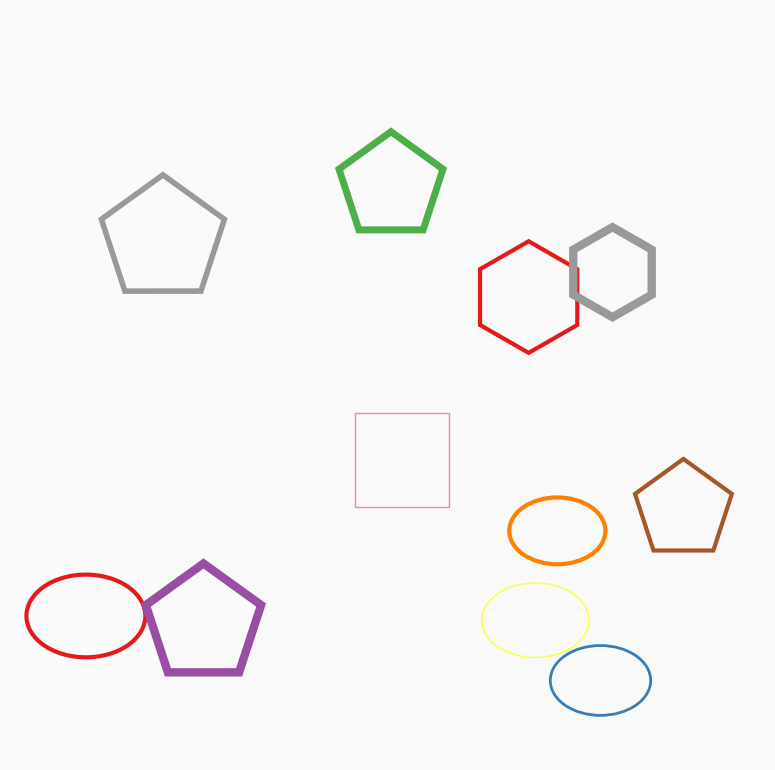[{"shape": "oval", "thickness": 1.5, "radius": 0.38, "center": [0.111, 0.2]}, {"shape": "hexagon", "thickness": 1.5, "radius": 0.36, "center": [0.682, 0.614]}, {"shape": "oval", "thickness": 1, "radius": 0.32, "center": [0.775, 0.116]}, {"shape": "pentagon", "thickness": 2.5, "radius": 0.35, "center": [0.505, 0.759]}, {"shape": "pentagon", "thickness": 3, "radius": 0.39, "center": [0.263, 0.19]}, {"shape": "oval", "thickness": 1.5, "radius": 0.31, "center": [0.719, 0.311]}, {"shape": "oval", "thickness": 0.5, "radius": 0.35, "center": [0.691, 0.195]}, {"shape": "pentagon", "thickness": 1.5, "radius": 0.33, "center": [0.882, 0.338]}, {"shape": "square", "thickness": 0.5, "radius": 0.3, "center": [0.519, 0.403]}, {"shape": "hexagon", "thickness": 3, "radius": 0.29, "center": [0.79, 0.647]}, {"shape": "pentagon", "thickness": 2, "radius": 0.42, "center": [0.21, 0.689]}]